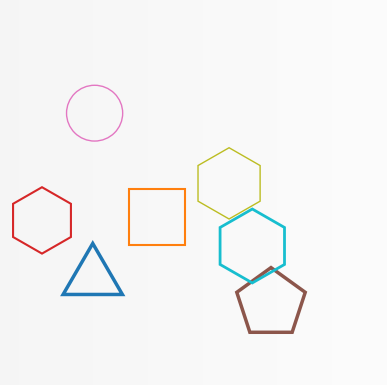[{"shape": "triangle", "thickness": 2.5, "radius": 0.44, "center": [0.239, 0.279]}, {"shape": "square", "thickness": 1.5, "radius": 0.36, "center": [0.405, 0.437]}, {"shape": "hexagon", "thickness": 1.5, "radius": 0.43, "center": [0.108, 0.428]}, {"shape": "pentagon", "thickness": 2.5, "radius": 0.46, "center": [0.699, 0.212]}, {"shape": "circle", "thickness": 1, "radius": 0.36, "center": [0.244, 0.706]}, {"shape": "hexagon", "thickness": 1, "radius": 0.46, "center": [0.591, 0.524]}, {"shape": "hexagon", "thickness": 2, "radius": 0.48, "center": [0.651, 0.361]}]